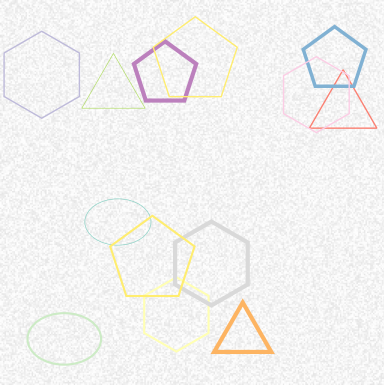[{"shape": "oval", "thickness": 0.5, "radius": 0.43, "center": [0.306, 0.423]}, {"shape": "hexagon", "thickness": 1.5, "radius": 0.48, "center": [0.458, 0.183]}, {"shape": "hexagon", "thickness": 1, "radius": 0.56, "center": [0.108, 0.806]}, {"shape": "triangle", "thickness": 1, "radius": 0.51, "center": [0.891, 0.718]}, {"shape": "pentagon", "thickness": 2.5, "radius": 0.43, "center": [0.869, 0.845]}, {"shape": "triangle", "thickness": 3, "radius": 0.43, "center": [0.63, 0.129]}, {"shape": "triangle", "thickness": 0.5, "radius": 0.47, "center": [0.295, 0.766]}, {"shape": "hexagon", "thickness": 1, "radius": 0.49, "center": [0.822, 0.754]}, {"shape": "hexagon", "thickness": 3, "radius": 0.54, "center": [0.549, 0.316]}, {"shape": "pentagon", "thickness": 3, "radius": 0.43, "center": [0.429, 0.808]}, {"shape": "oval", "thickness": 1.5, "radius": 0.48, "center": [0.167, 0.12]}, {"shape": "pentagon", "thickness": 1.5, "radius": 0.58, "center": [0.396, 0.324]}, {"shape": "pentagon", "thickness": 1, "radius": 0.57, "center": [0.507, 0.842]}]